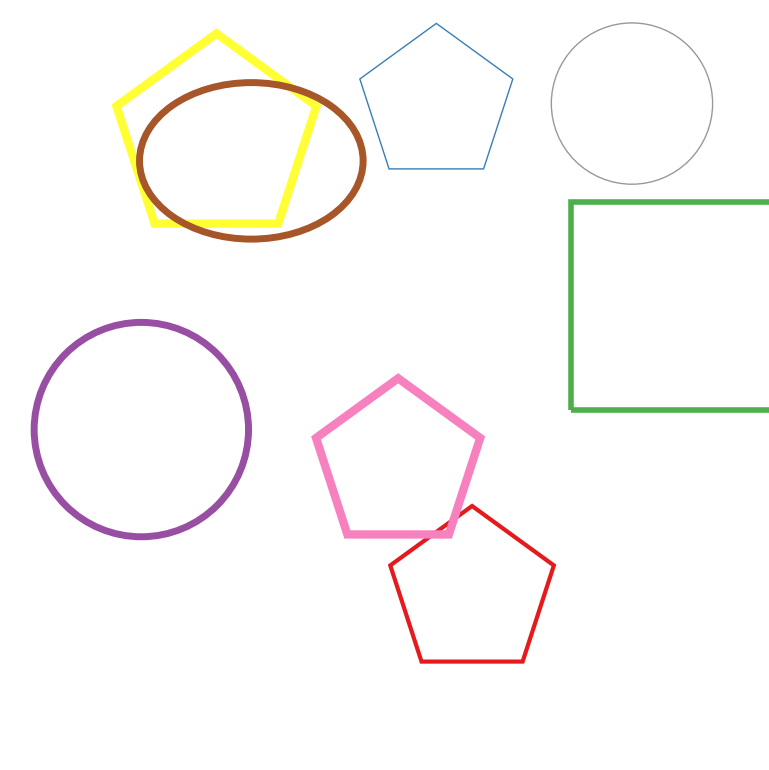[{"shape": "pentagon", "thickness": 1.5, "radius": 0.56, "center": [0.613, 0.231]}, {"shape": "pentagon", "thickness": 0.5, "radius": 0.52, "center": [0.567, 0.865]}, {"shape": "square", "thickness": 2, "radius": 0.68, "center": [0.877, 0.603]}, {"shape": "circle", "thickness": 2.5, "radius": 0.7, "center": [0.184, 0.442]}, {"shape": "pentagon", "thickness": 3, "radius": 0.68, "center": [0.281, 0.82]}, {"shape": "oval", "thickness": 2.5, "radius": 0.73, "center": [0.326, 0.791]}, {"shape": "pentagon", "thickness": 3, "radius": 0.56, "center": [0.517, 0.397]}, {"shape": "circle", "thickness": 0.5, "radius": 0.52, "center": [0.821, 0.866]}]